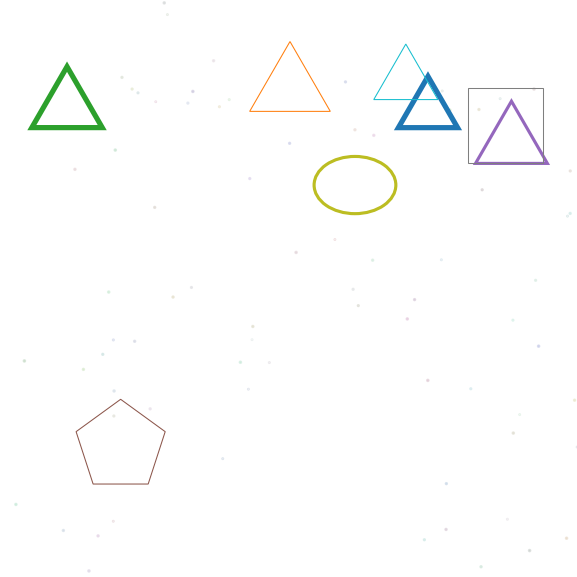[{"shape": "triangle", "thickness": 2.5, "radius": 0.3, "center": [0.741, 0.808]}, {"shape": "triangle", "thickness": 0.5, "radius": 0.4, "center": [0.502, 0.847]}, {"shape": "triangle", "thickness": 2.5, "radius": 0.35, "center": [0.116, 0.813]}, {"shape": "triangle", "thickness": 1.5, "radius": 0.36, "center": [0.886, 0.752]}, {"shape": "pentagon", "thickness": 0.5, "radius": 0.41, "center": [0.209, 0.227]}, {"shape": "square", "thickness": 0.5, "radius": 0.33, "center": [0.875, 0.782]}, {"shape": "oval", "thickness": 1.5, "radius": 0.35, "center": [0.615, 0.679]}, {"shape": "triangle", "thickness": 0.5, "radius": 0.32, "center": [0.703, 0.859]}]